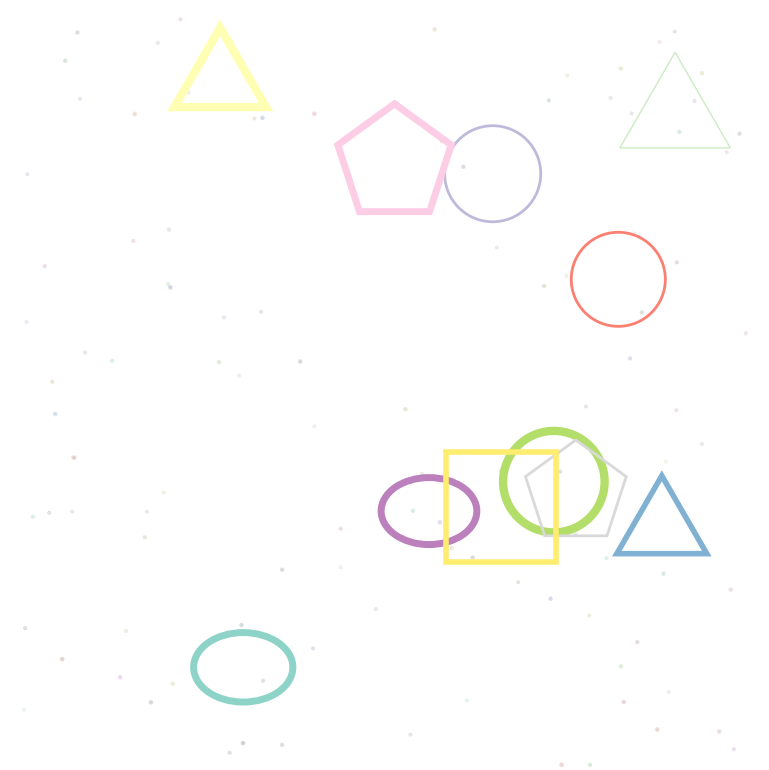[{"shape": "oval", "thickness": 2.5, "radius": 0.32, "center": [0.316, 0.133]}, {"shape": "triangle", "thickness": 3, "radius": 0.34, "center": [0.286, 0.895]}, {"shape": "circle", "thickness": 1, "radius": 0.31, "center": [0.64, 0.774]}, {"shape": "circle", "thickness": 1, "radius": 0.31, "center": [0.803, 0.637]}, {"shape": "triangle", "thickness": 2, "radius": 0.34, "center": [0.859, 0.315]}, {"shape": "circle", "thickness": 3, "radius": 0.33, "center": [0.719, 0.374]}, {"shape": "pentagon", "thickness": 2.5, "radius": 0.39, "center": [0.512, 0.788]}, {"shape": "pentagon", "thickness": 1, "radius": 0.34, "center": [0.748, 0.36]}, {"shape": "oval", "thickness": 2.5, "radius": 0.31, "center": [0.557, 0.336]}, {"shape": "triangle", "thickness": 0.5, "radius": 0.41, "center": [0.877, 0.849]}, {"shape": "square", "thickness": 2, "radius": 0.36, "center": [0.651, 0.342]}]